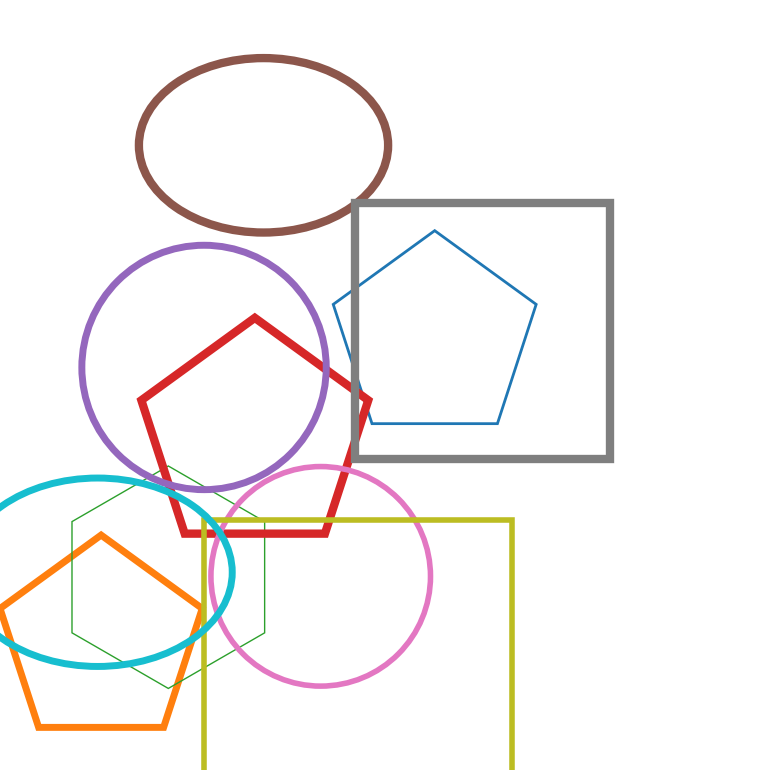[{"shape": "pentagon", "thickness": 1, "radius": 0.69, "center": [0.565, 0.562]}, {"shape": "pentagon", "thickness": 2.5, "radius": 0.69, "center": [0.131, 0.167]}, {"shape": "hexagon", "thickness": 0.5, "radius": 0.72, "center": [0.219, 0.25]}, {"shape": "pentagon", "thickness": 3, "radius": 0.77, "center": [0.331, 0.432]}, {"shape": "circle", "thickness": 2.5, "radius": 0.79, "center": [0.265, 0.523]}, {"shape": "oval", "thickness": 3, "radius": 0.81, "center": [0.342, 0.811]}, {"shape": "circle", "thickness": 2, "radius": 0.71, "center": [0.417, 0.252]}, {"shape": "square", "thickness": 3, "radius": 0.83, "center": [0.627, 0.57]}, {"shape": "square", "thickness": 2, "radius": 1.0, "center": [0.465, 0.125]}, {"shape": "oval", "thickness": 2.5, "radius": 0.87, "center": [0.127, 0.257]}]